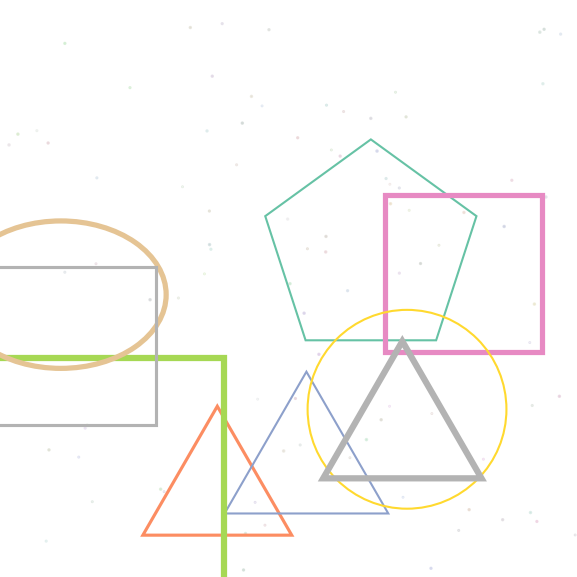[{"shape": "pentagon", "thickness": 1, "radius": 0.96, "center": [0.642, 0.565]}, {"shape": "triangle", "thickness": 1.5, "radius": 0.74, "center": [0.376, 0.147]}, {"shape": "triangle", "thickness": 1, "radius": 0.82, "center": [0.531, 0.192]}, {"shape": "square", "thickness": 2.5, "radius": 0.68, "center": [0.802, 0.526]}, {"shape": "square", "thickness": 3, "radius": 0.97, "center": [0.192, 0.185]}, {"shape": "circle", "thickness": 1, "radius": 0.86, "center": [0.705, 0.29]}, {"shape": "oval", "thickness": 2.5, "radius": 0.91, "center": [0.105, 0.489]}, {"shape": "triangle", "thickness": 3, "radius": 0.79, "center": [0.697, 0.25]}, {"shape": "square", "thickness": 1.5, "radius": 0.68, "center": [0.133, 0.399]}]